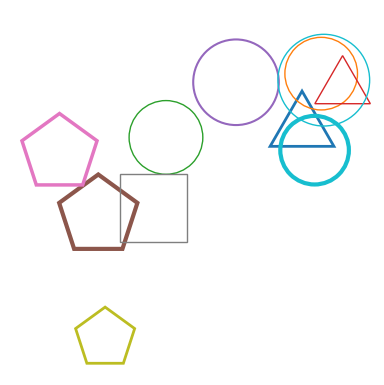[{"shape": "triangle", "thickness": 2, "radius": 0.48, "center": [0.784, 0.668]}, {"shape": "circle", "thickness": 1, "radius": 0.47, "center": [0.834, 0.809]}, {"shape": "circle", "thickness": 1, "radius": 0.48, "center": [0.431, 0.643]}, {"shape": "triangle", "thickness": 1, "radius": 0.42, "center": [0.89, 0.772]}, {"shape": "circle", "thickness": 1.5, "radius": 0.56, "center": [0.613, 0.786]}, {"shape": "pentagon", "thickness": 3, "radius": 0.53, "center": [0.255, 0.44]}, {"shape": "pentagon", "thickness": 2.5, "radius": 0.51, "center": [0.155, 0.603]}, {"shape": "square", "thickness": 1, "radius": 0.44, "center": [0.399, 0.46]}, {"shape": "pentagon", "thickness": 2, "radius": 0.4, "center": [0.273, 0.122]}, {"shape": "circle", "thickness": 3, "radius": 0.45, "center": [0.817, 0.61]}, {"shape": "circle", "thickness": 1, "radius": 0.6, "center": [0.841, 0.792]}]